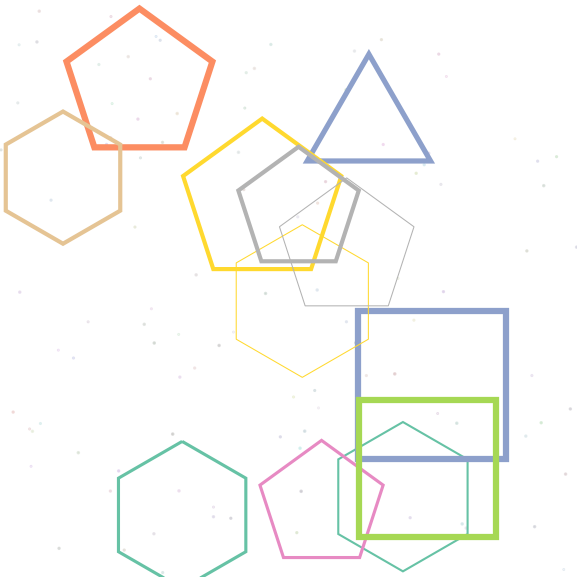[{"shape": "hexagon", "thickness": 1.5, "radius": 0.64, "center": [0.315, 0.107]}, {"shape": "hexagon", "thickness": 1, "radius": 0.65, "center": [0.698, 0.139]}, {"shape": "pentagon", "thickness": 3, "radius": 0.66, "center": [0.241, 0.851]}, {"shape": "square", "thickness": 3, "radius": 0.64, "center": [0.749, 0.333]}, {"shape": "triangle", "thickness": 2.5, "radius": 0.62, "center": [0.639, 0.782]}, {"shape": "pentagon", "thickness": 1.5, "radius": 0.56, "center": [0.557, 0.124]}, {"shape": "square", "thickness": 3, "radius": 0.59, "center": [0.74, 0.188]}, {"shape": "hexagon", "thickness": 0.5, "radius": 0.66, "center": [0.523, 0.478]}, {"shape": "pentagon", "thickness": 2, "radius": 0.72, "center": [0.454, 0.65]}, {"shape": "hexagon", "thickness": 2, "radius": 0.57, "center": [0.109, 0.692]}, {"shape": "pentagon", "thickness": 0.5, "radius": 0.61, "center": [0.6, 0.569]}, {"shape": "pentagon", "thickness": 2, "radius": 0.55, "center": [0.517, 0.635]}]